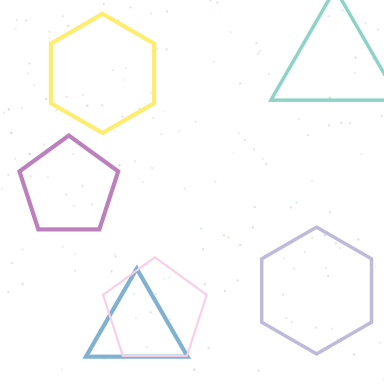[{"shape": "triangle", "thickness": 2.5, "radius": 0.96, "center": [0.871, 0.836]}, {"shape": "hexagon", "thickness": 2.5, "radius": 0.82, "center": [0.822, 0.245]}, {"shape": "triangle", "thickness": 3, "radius": 0.76, "center": [0.355, 0.15]}, {"shape": "pentagon", "thickness": 1.5, "radius": 0.71, "center": [0.402, 0.19]}, {"shape": "pentagon", "thickness": 3, "radius": 0.67, "center": [0.179, 0.513]}, {"shape": "hexagon", "thickness": 3, "radius": 0.77, "center": [0.266, 0.809]}]